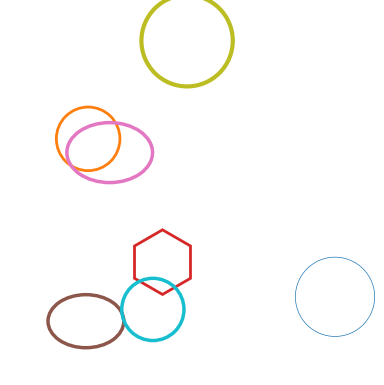[{"shape": "circle", "thickness": 0.5, "radius": 0.51, "center": [0.87, 0.229]}, {"shape": "circle", "thickness": 2, "radius": 0.41, "center": [0.229, 0.639]}, {"shape": "hexagon", "thickness": 2, "radius": 0.42, "center": [0.422, 0.319]}, {"shape": "oval", "thickness": 2.5, "radius": 0.49, "center": [0.223, 0.166]}, {"shape": "oval", "thickness": 2.5, "radius": 0.56, "center": [0.285, 0.604]}, {"shape": "circle", "thickness": 3, "radius": 0.59, "center": [0.486, 0.894]}, {"shape": "circle", "thickness": 2.5, "radius": 0.4, "center": [0.397, 0.196]}]